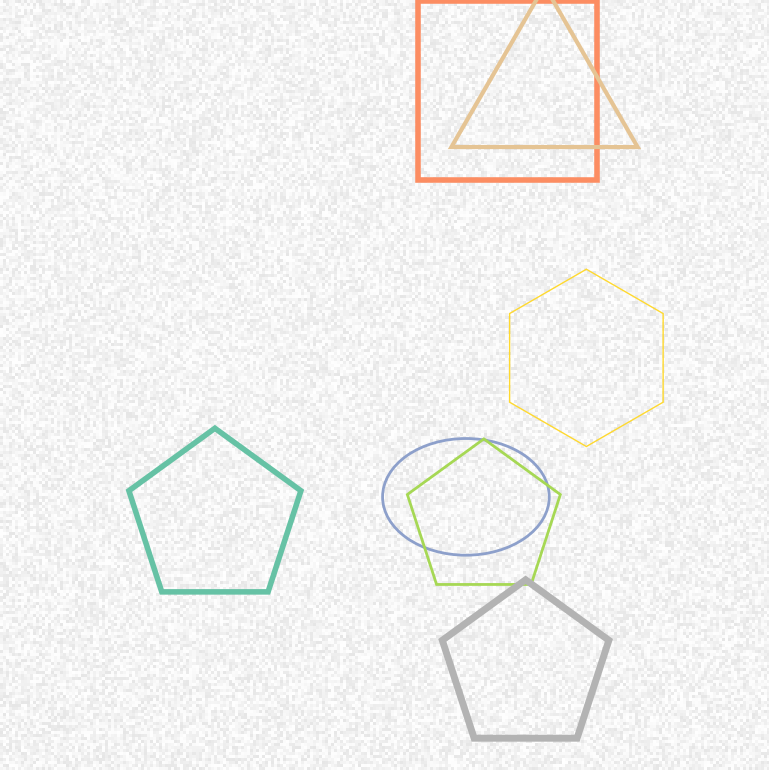[{"shape": "pentagon", "thickness": 2, "radius": 0.59, "center": [0.279, 0.326]}, {"shape": "square", "thickness": 2, "radius": 0.58, "center": [0.659, 0.882]}, {"shape": "oval", "thickness": 1, "radius": 0.54, "center": [0.605, 0.355]}, {"shape": "pentagon", "thickness": 1, "radius": 0.52, "center": [0.628, 0.325]}, {"shape": "hexagon", "thickness": 0.5, "radius": 0.58, "center": [0.762, 0.535]}, {"shape": "triangle", "thickness": 1.5, "radius": 0.7, "center": [0.707, 0.879]}, {"shape": "pentagon", "thickness": 2.5, "radius": 0.57, "center": [0.683, 0.133]}]